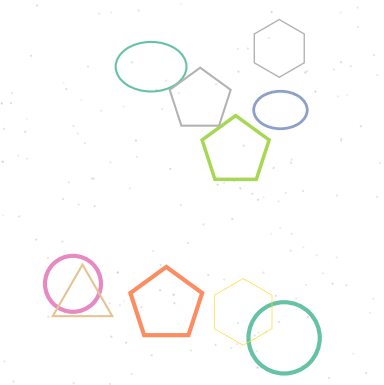[{"shape": "circle", "thickness": 3, "radius": 0.46, "center": [0.738, 0.122]}, {"shape": "oval", "thickness": 1.5, "radius": 0.46, "center": [0.392, 0.827]}, {"shape": "pentagon", "thickness": 3, "radius": 0.49, "center": [0.432, 0.209]}, {"shape": "oval", "thickness": 2, "radius": 0.35, "center": [0.728, 0.714]}, {"shape": "circle", "thickness": 3, "radius": 0.36, "center": [0.19, 0.263]}, {"shape": "pentagon", "thickness": 2.5, "radius": 0.46, "center": [0.612, 0.608]}, {"shape": "hexagon", "thickness": 0.5, "radius": 0.43, "center": [0.631, 0.19]}, {"shape": "triangle", "thickness": 1.5, "radius": 0.45, "center": [0.214, 0.223]}, {"shape": "pentagon", "thickness": 1.5, "radius": 0.42, "center": [0.52, 0.741]}, {"shape": "hexagon", "thickness": 1, "radius": 0.37, "center": [0.725, 0.874]}]